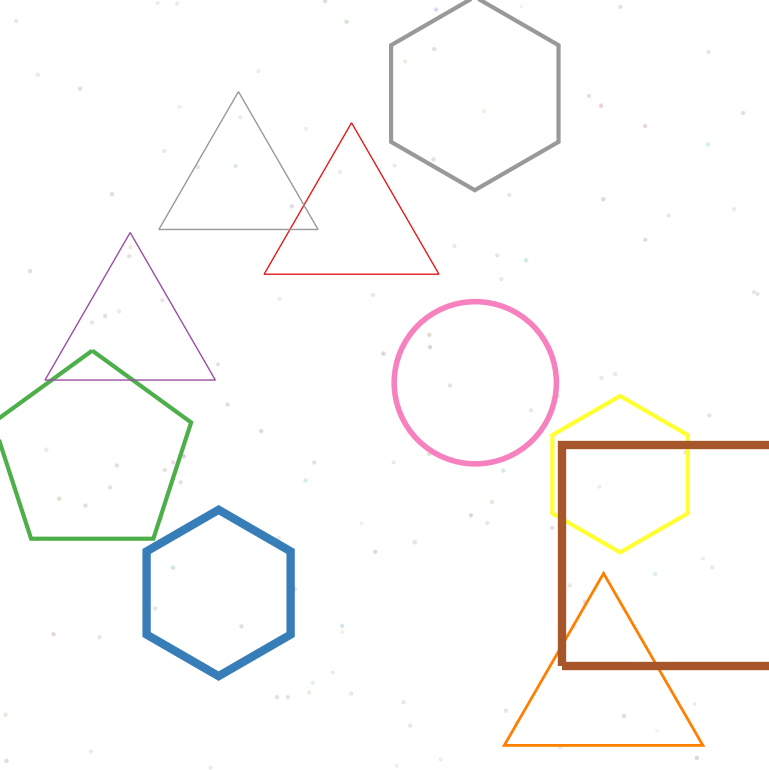[{"shape": "triangle", "thickness": 0.5, "radius": 0.66, "center": [0.457, 0.709]}, {"shape": "hexagon", "thickness": 3, "radius": 0.54, "center": [0.284, 0.23]}, {"shape": "pentagon", "thickness": 1.5, "radius": 0.68, "center": [0.12, 0.41]}, {"shape": "triangle", "thickness": 0.5, "radius": 0.64, "center": [0.169, 0.57]}, {"shape": "triangle", "thickness": 1, "radius": 0.74, "center": [0.784, 0.106]}, {"shape": "hexagon", "thickness": 1.5, "radius": 0.51, "center": [0.805, 0.384]}, {"shape": "square", "thickness": 3, "radius": 0.72, "center": [0.874, 0.279]}, {"shape": "circle", "thickness": 2, "radius": 0.53, "center": [0.617, 0.503]}, {"shape": "triangle", "thickness": 0.5, "radius": 0.6, "center": [0.31, 0.762]}, {"shape": "hexagon", "thickness": 1.5, "radius": 0.63, "center": [0.617, 0.879]}]